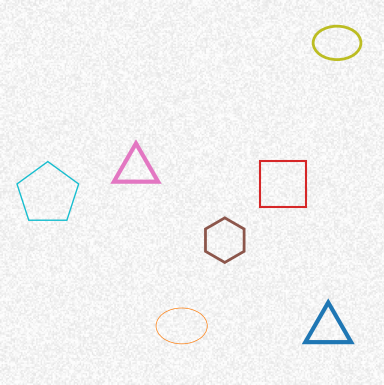[{"shape": "triangle", "thickness": 3, "radius": 0.34, "center": [0.853, 0.146]}, {"shape": "oval", "thickness": 0.5, "radius": 0.33, "center": [0.472, 0.153]}, {"shape": "square", "thickness": 1.5, "radius": 0.3, "center": [0.734, 0.523]}, {"shape": "hexagon", "thickness": 2, "radius": 0.29, "center": [0.584, 0.376]}, {"shape": "triangle", "thickness": 3, "radius": 0.33, "center": [0.353, 0.561]}, {"shape": "oval", "thickness": 2, "radius": 0.31, "center": [0.875, 0.889]}, {"shape": "pentagon", "thickness": 1, "radius": 0.42, "center": [0.124, 0.496]}]